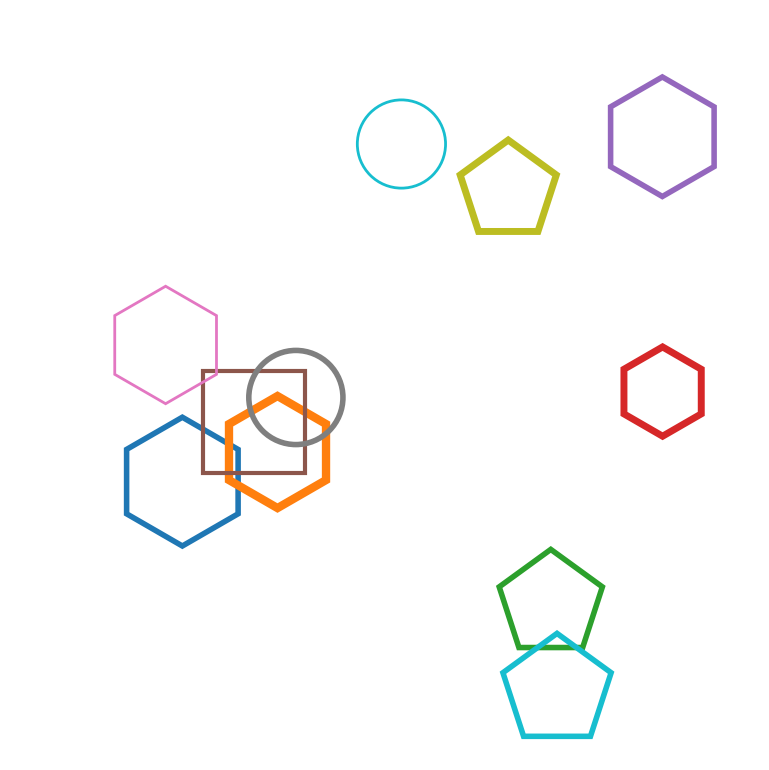[{"shape": "hexagon", "thickness": 2, "radius": 0.42, "center": [0.237, 0.375]}, {"shape": "hexagon", "thickness": 3, "radius": 0.36, "center": [0.36, 0.413]}, {"shape": "pentagon", "thickness": 2, "radius": 0.35, "center": [0.715, 0.216]}, {"shape": "hexagon", "thickness": 2.5, "radius": 0.29, "center": [0.861, 0.491]}, {"shape": "hexagon", "thickness": 2, "radius": 0.39, "center": [0.86, 0.822]}, {"shape": "square", "thickness": 1.5, "radius": 0.33, "center": [0.33, 0.453]}, {"shape": "hexagon", "thickness": 1, "radius": 0.38, "center": [0.215, 0.552]}, {"shape": "circle", "thickness": 2, "radius": 0.31, "center": [0.384, 0.484]}, {"shape": "pentagon", "thickness": 2.5, "radius": 0.33, "center": [0.66, 0.752]}, {"shape": "circle", "thickness": 1, "radius": 0.29, "center": [0.521, 0.813]}, {"shape": "pentagon", "thickness": 2, "radius": 0.37, "center": [0.723, 0.104]}]